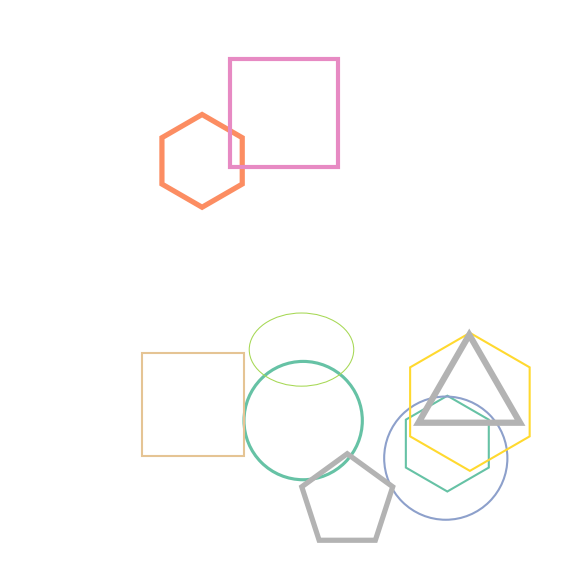[{"shape": "circle", "thickness": 1.5, "radius": 0.51, "center": [0.525, 0.271]}, {"shape": "hexagon", "thickness": 1, "radius": 0.41, "center": [0.775, 0.231]}, {"shape": "hexagon", "thickness": 2.5, "radius": 0.4, "center": [0.35, 0.721]}, {"shape": "circle", "thickness": 1, "radius": 0.53, "center": [0.772, 0.206]}, {"shape": "square", "thickness": 2, "radius": 0.47, "center": [0.492, 0.804]}, {"shape": "oval", "thickness": 0.5, "radius": 0.45, "center": [0.522, 0.394]}, {"shape": "hexagon", "thickness": 1, "radius": 0.6, "center": [0.814, 0.303]}, {"shape": "square", "thickness": 1, "radius": 0.44, "center": [0.334, 0.299]}, {"shape": "triangle", "thickness": 3, "radius": 0.51, "center": [0.813, 0.318]}, {"shape": "pentagon", "thickness": 2.5, "radius": 0.41, "center": [0.601, 0.131]}]